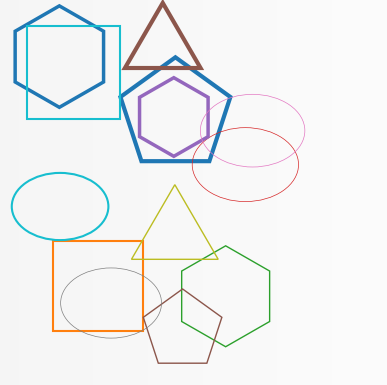[{"shape": "pentagon", "thickness": 3, "radius": 0.75, "center": [0.453, 0.702]}, {"shape": "hexagon", "thickness": 2.5, "radius": 0.66, "center": [0.153, 0.853]}, {"shape": "square", "thickness": 1.5, "radius": 0.58, "center": [0.253, 0.257]}, {"shape": "hexagon", "thickness": 1, "radius": 0.66, "center": [0.582, 0.23]}, {"shape": "oval", "thickness": 0.5, "radius": 0.69, "center": [0.633, 0.572]}, {"shape": "hexagon", "thickness": 2.5, "radius": 0.51, "center": [0.449, 0.696]}, {"shape": "pentagon", "thickness": 1, "radius": 0.53, "center": [0.471, 0.143]}, {"shape": "triangle", "thickness": 3, "radius": 0.56, "center": [0.42, 0.88]}, {"shape": "oval", "thickness": 0.5, "radius": 0.67, "center": [0.652, 0.661]}, {"shape": "oval", "thickness": 0.5, "radius": 0.65, "center": [0.287, 0.213]}, {"shape": "triangle", "thickness": 1, "radius": 0.65, "center": [0.451, 0.391]}, {"shape": "oval", "thickness": 1.5, "radius": 0.62, "center": [0.155, 0.464]}, {"shape": "square", "thickness": 1.5, "radius": 0.6, "center": [0.19, 0.811]}]